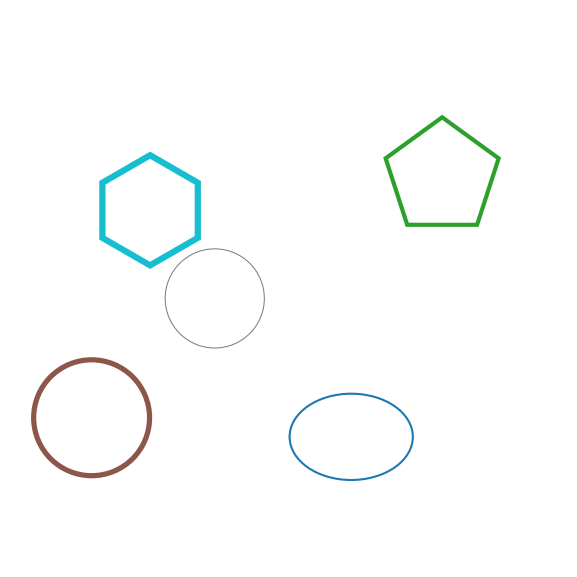[{"shape": "oval", "thickness": 1, "radius": 0.53, "center": [0.608, 0.243]}, {"shape": "pentagon", "thickness": 2, "radius": 0.51, "center": [0.766, 0.693]}, {"shape": "circle", "thickness": 2.5, "radius": 0.5, "center": [0.159, 0.276]}, {"shape": "circle", "thickness": 0.5, "radius": 0.43, "center": [0.372, 0.482]}, {"shape": "hexagon", "thickness": 3, "radius": 0.48, "center": [0.26, 0.635]}]